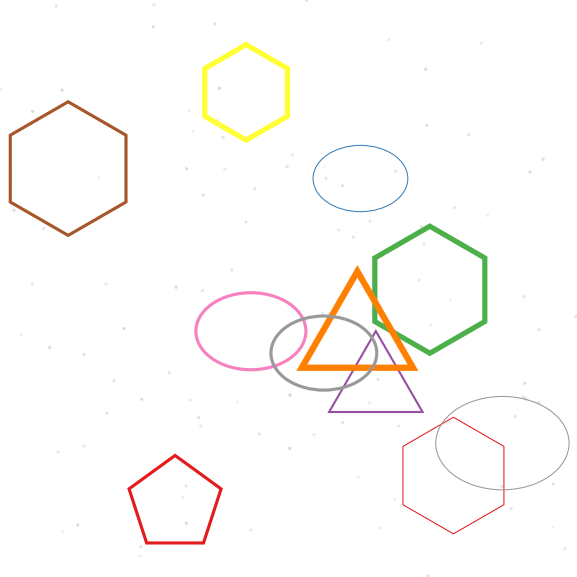[{"shape": "pentagon", "thickness": 1.5, "radius": 0.42, "center": [0.303, 0.127]}, {"shape": "hexagon", "thickness": 0.5, "radius": 0.5, "center": [0.785, 0.176]}, {"shape": "oval", "thickness": 0.5, "radius": 0.41, "center": [0.624, 0.69]}, {"shape": "hexagon", "thickness": 2.5, "radius": 0.55, "center": [0.744, 0.497]}, {"shape": "triangle", "thickness": 1, "radius": 0.47, "center": [0.651, 0.332]}, {"shape": "triangle", "thickness": 3, "radius": 0.56, "center": [0.619, 0.418]}, {"shape": "hexagon", "thickness": 2.5, "radius": 0.41, "center": [0.426, 0.839]}, {"shape": "hexagon", "thickness": 1.5, "radius": 0.58, "center": [0.118, 0.707]}, {"shape": "oval", "thickness": 1.5, "radius": 0.48, "center": [0.434, 0.426]}, {"shape": "oval", "thickness": 0.5, "radius": 0.58, "center": [0.87, 0.232]}, {"shape": "oval", "thickness": 1.5, "radius": 0.46, "center": [0.561, 0.388]}]